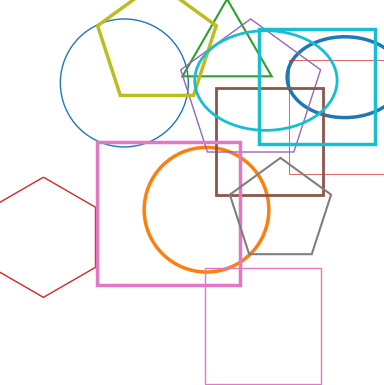[{"shape": "oval", "thickness": 2.5, "radius": 0.75, "center": [0.896, 0.8]}, {"shape": "circle", "thickness": 1, "radius": 0.83, "center": [0.323, 0.785]}, {"shape": "circle", "thickness": 2.5, "radius": 0.81, "center": [0.536, 0.455]}, {"shape": "triangle", "thickness": 1.5, "radius": 0.67, "center": [0.59, 0.869]}, {"shape": "square", "thickness": 0.5, "radius": 0.74, "center": [0.899, 0.697]}, {"shape": "hexagon", "thickness": 1, "radius": 0.78, "center": [0.113, 0.384]}, {"shape": "pentagon", "thickness": 1, "radius": 0.95, "center": [0.651, 0.76]}, {"shape": "square", "thickness": 2, "radius": 0.69, "center": [0.7, 0.632]}, {"shape": "square", "thickness": 1, "radius": 0.75, "center": [0.683, 0.153]}, {"shape": "square", "thickness": 2.5, "radius": 0.93, "center": [0.437, 0.445]}, {"shape": "pentagon", "thickness": 1.5, "radius": 0.69, "center": [0.728, 0.452]}, {"shape": "pentagon", "thickness": 2.5, "radius": 0.81, "center": [0.408, 0.883]}, {"shape": "oval", "thickness": 2, "radius": 0.92, "center": [0.691, 0.791]}, {"shape": "square", "thickness": 2.5, "radius": 0.75, "center": [0.823, 0.776]}]